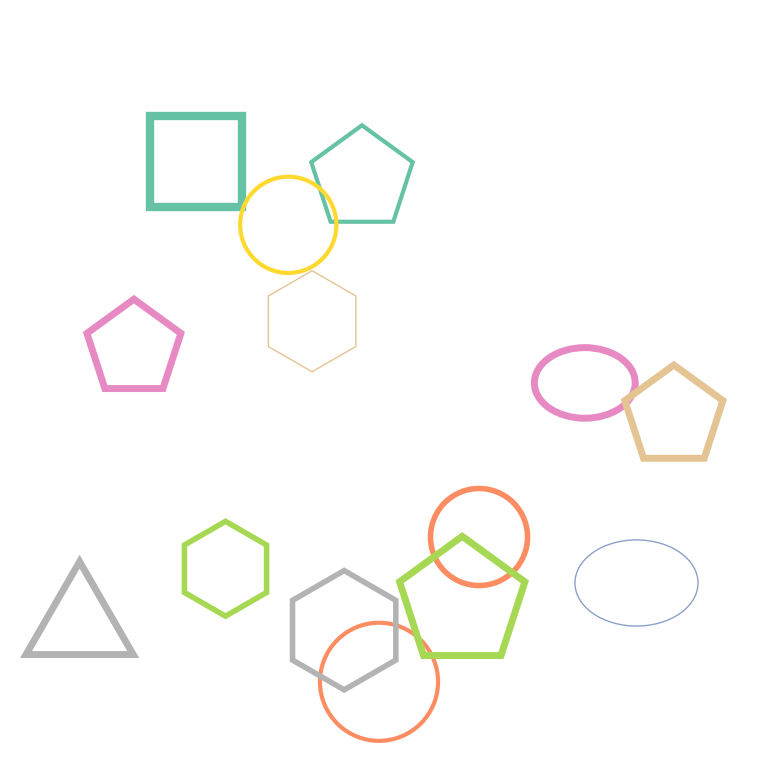[{"shape": "square", "thickness": 3, "radius": 0.3, "center": [0.255, 0.79]}, {"shape": "pentagon", "thickness": 1.5, "radius": 0.35, "center": [0.47, 0.768]}, {"shape": "circle", "thickness": 2, "radius": 0.32, "center": [0.622, 0.303]}, {"shape": "circle", "thickness": 1.5, "radius": 0.38, "center": [0.492, 0.115]}, {"shape": "oval", "thickness": 0.5, "radius": 0.4, "center": [0.827, 0.243]}, {"shape": "oval", "thickness": 2.5, "radius": 0.33, "center": [0.759, 0.503]}, {"shape": "pentagon", "thickness": 2.5, "radius": 0.32, "center": [0.174, 0.547]}, {"shape": "pentagon", "thickness": 2.5, "radius": 0.43, "center": [0.6, 0.218]}, {"shape": "hexagon", "thickness": 2, "radius": 0.31, "center": [0.293, 0.261]}, {"shape": "circle", "thickness": 1.5, "radius": 0.31, "center": [0.374, 0.708]}, {"shape": "pentagon", "thickness": 2.5, "radius": 0.33, "center": [0.875, 0.459]}, {"shape": "hexagon", "thickness": 0.5, "radius": 0.33, "center": [0.405, 0.583]}, {"shape": "hexagon", "thickness": 2, "radius": 0.39, "center": [0.447, 0.182]}, {"shape": "triangle", "thickness": 2.5, "radius": 0.4, "center": [0.103, 0.19]}]